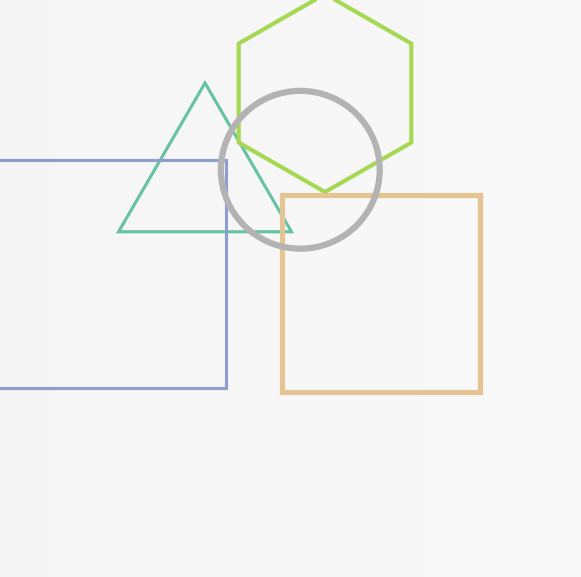[{"shape": "triangle", "thickness": 1.5, "radius": 0.86, "center": [0.353, 0.684]}, {"shape": "square", "thickness": 1.5, "radius": 0.99, "center": [0.192, 0.525]}, {"shape": "hexagon", "thickness": 2, "radius": 0.86, "center": [0.559, 0.838]}, {"shape": "square", "thickness": 2.5, "radius": 0.85, "center": [0.656, 0.491]}, {"shape": "circle", "thickness": 3, "radius": 0.68, "center": [0.517, 0.705]}]